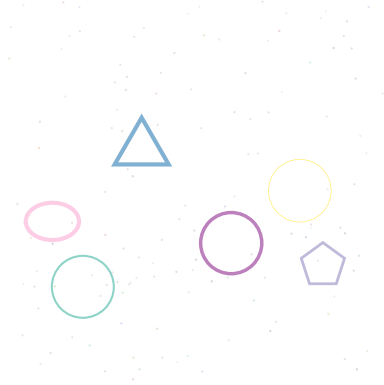[{"shape": "circle", "thickness": 1.5, "radius": 0.4, "center": [0.215, 0.255]}, {"shape": "pentagon", "thickness": 2, "radius": 0.3, "center": [0.839, 0.311]}, {"shape": "triangle", "thickness": 3, "radius": 0.41, "center": [0.368, 0.613]}, {"shape": "oval", "thickness": 3, "radius": 0.35, "center": [0.136, 0.425]}, {"shape": "circle", "thickness": 2.5, "radius": 0.4, "center": [0.601, 0.368]}, {"shape": "circle", "thickness": 0.5, "radius": 0.41, "center": [0.779, 0.505]}]